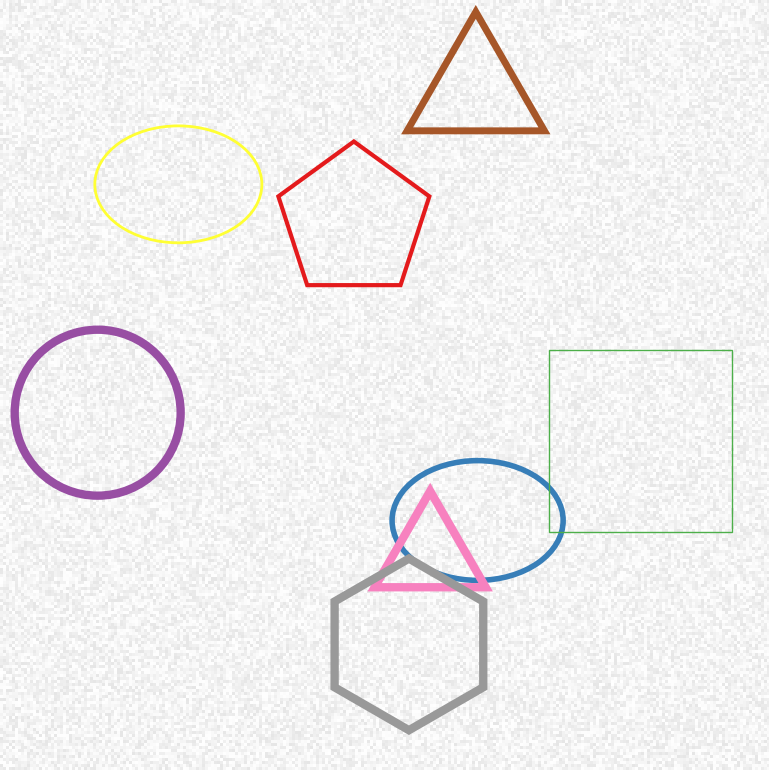[{"shape": "pentagon", "thickness": 1.5, "radius": 0.52, "center": [0.46, 0.713]}, {"shape": "oval", "thickness": 2, "radius": 0.56, "center": [0.62, 0.324]}, {"shape": "square", "thickness": 0.5, "radius": 0.59, "center": [0.832, 0.427]}, {"shape": "circle", "thickness": 3, "radius": 0.54, "center": [0.127, 0.464]}, {"shape": "oval", "thickness": 1, "radius": 0.54, "center": [0.232, 0.761]}, {"shape": "triangle", "thickness": 2.5, "radius": 0.51, "center": [0.618, 0.882]}, {"shape": "triangle", "thickness": 3, "radius": 0.42, "center": [0.559, 0.279]}, {"shape": "hexagon", "thickness": 3, "radius": 0.56, "center": [0.531, 0.163]}]